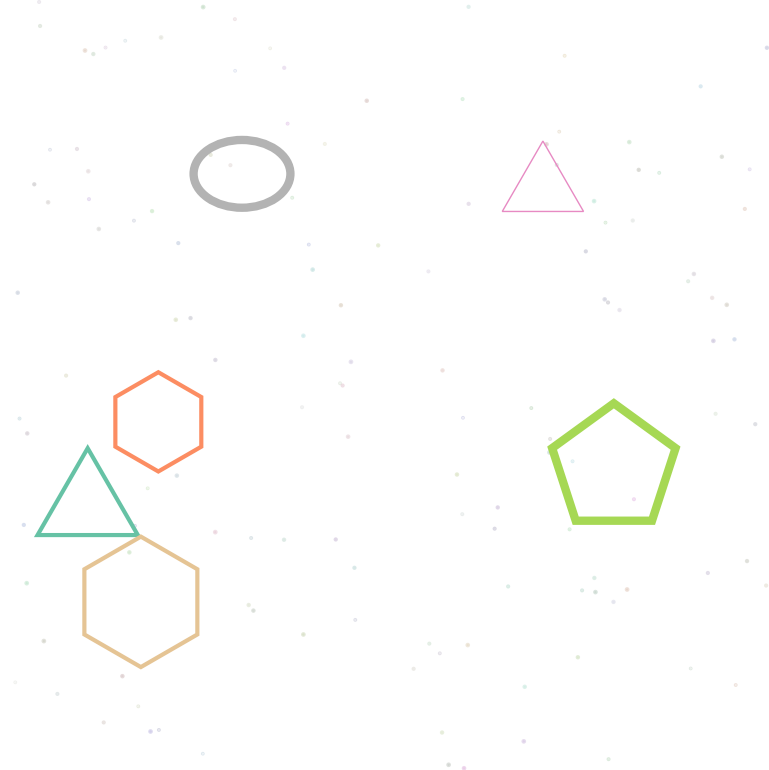[{"shape": "triangle", "thickness": 1.5, "radius": 0.38, "center": [0.114, 0.343]}, {"shape": "hexagon", "thickness": 1.5, "radius": 0.32, "center": [0.206, 0.452]}, {"shape": "triangle", "thickness": 0.5, "radius": 0.3, "center": [0.705, 0.756]}, {"shape": "pentagon", "thickness": 3, "radius": 0.42, "center": [0.797, 0.392]}, {"shape": "hexagon", "thickness": 1.5, "radius": 0.42, "center": [0.183, 0.218]}, {"shape": "oval", "thickness": 3, "radius": 0.31, "center": [0.314, 0.774]}]